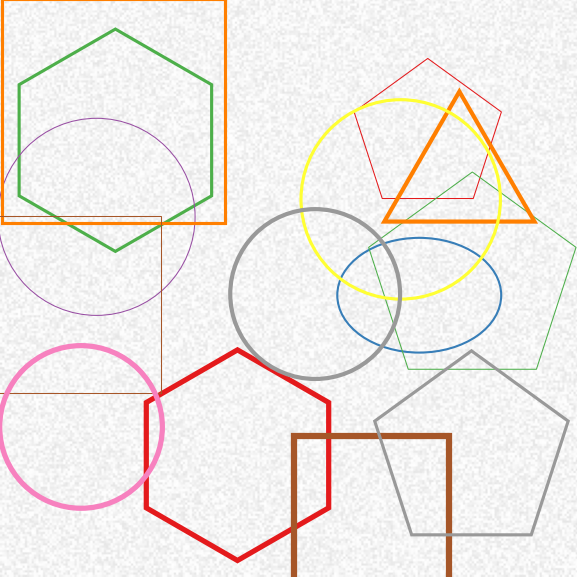[{"shape": "pentagon", "thickness": 0.5, "radius": 0.67, "center": [0.741, 0.764]}, {"shape": "hexagon", "thickness": 2.5, "radius": 0.91, "center": [0.411, 0.211]}, {"shape": "oval", "thickness": 1, "radius": 0.71, "center": [0.726, 0.488]}, {"shape": "hexagon", "thickness": 1.5, "radius": 0.96, "center": [0.2, 0.756]}, {"shape": "pentagon", "thickness": 0.5, "radius": 0.94, "center": [0.818, 0.512]}, {"shape": "circle", "thickness": 0.5, "radius": 0.85, "center": [0.167, 0.624]}, {"shape": "square", "thickness": 1.5, "radius": 0.97, "center": [0.196, 0.807]}, {"shape": "triangle", "thickness": 2, "radius": 0.75, "center": [0.795, 0.691]}, {"shape": "circle", "thickness": 1.5, "radius": 0.86, "center": [0.694, 0.654]}, {"shape": "square", "thickness": 3, "radius": 0.67, "center": [0.643, 0.111]}, {"shape": "square", "thickness": 0.5, "radius": 0.76, "center": [0.126, 0.472]}, {"shape": "circle", "thickness": 2.5, "radius": 0.7, "center": [0.14, 0.26]}, {"shape": "pentagon", "thickness": 1.5, "radius": 0.88, "center": [0.816, 0.215]}, {"shape": "circle", "thickness": 2, "radius": 0.74, "center": [0.546, 0.49]}]